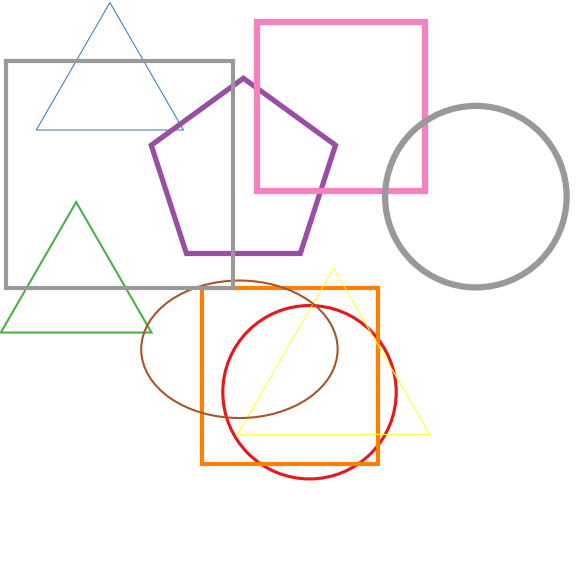[{"shape": "circle", "thickness": 1.5, "radius": 0.75, "center": [0.536, 0.32]}, {"shape": "triangle", "thickness": 0.5, "radius": 0.74, "center": [0.19, 0.848]}, {"shape": "triangle", "thickness": 1, "radius": 0.75, "center": [0.132, 0.499]}, {"shape": "pentagon", "thickness": 2.5, "radius": 0.84, "center": [0.421, 0.696]}, {"shape": "square", "thickness": 2, "radius": 0.76, "center": [0.502, 0.349]}, {"shape": "triangle", "thickness": 0.5, "radius": 0.96, "center": [0.578, 0.343]}, {"shape": "oval", "thickness": 1, "radius": 0.85, "center": [0.415, 0.394]}, {"shape": "square", "thickness": 3, "radius": 0.73, "center": [0.591, 0.814]}, {"shape": "square", "thickness": 2, "radius": 0.99, "center": [0.207, 0.697]}, {"shape": "circle", "thickness": 3, "radius": 0.79, "center": [0.824, 0.659]}]